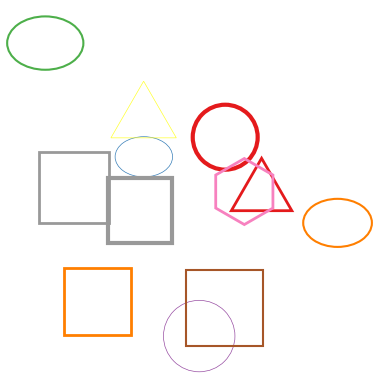[{"shape": "triangle", "thickness": 2, "radius": 0.45, "center": [0.679, 0.498]}, {"shape": "circle", "thickness": 3, "radius": 0.42, "center": [0.585, 0.644]}, {"shape": "oval", "thickness": 0.5, "radius": 0.37, "center": [0.374, 0.593]}, {"shape": "oval", "thickness": 1.5, "radius": 0.5, "center": [0.118, 0.888]}, {"shape": "circle", "thickness": 0.5, "radius": 0.46, "center": [0.517, 0.127]}, {"shape": "oval", "thickness": 1.5, "radius": 0.45, "center": [0.877, 0.421]}, {"shape": "square", "thickness": 2, "radius": 0.43, "center": [0.253, 0.217]}, {"shape": "triangle", "thickness": 0.5, "radius": 0.49, "center": [0.373, 0.691]}, {"shape": "square", "thickness": 1.5, "radius": 0.5, "center": [0.583, 0.2]}, {"shape": "hexagon", "thickness": 2, "radius": 0.43, "center": [0.635, 0.503]}, {"shape": "square", "thickness": 2, "radius": 0.46, "center": [0.192, 0.513]}, {"shape": "square", "thickness": 3, "radius": 0.42, "center": [0.364, 0.454]}]